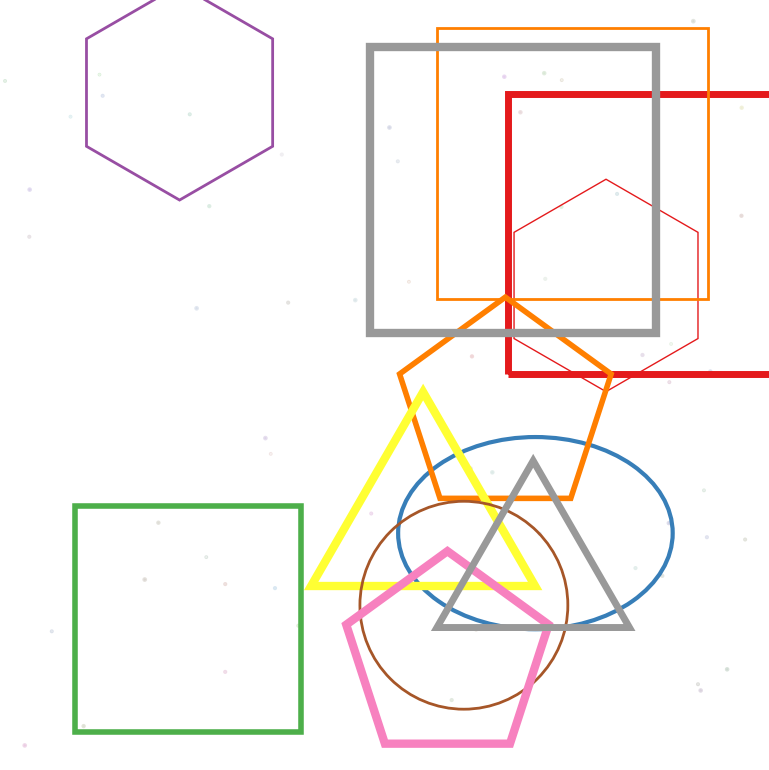[{"shape": "hexagon", "thickness": 0.5, "radius": 0.69, "center": [0.787, 0.629]}, {"shape": "square", "thickness": 2.5, "radius": 0.91, "center": [0.842, 0.696]}, {"shape": "oval", "thickness": 1.5, "radius": 0.89, "center": [0.695, 0.308]}, {"shape": "square", "thickness": 2, "radius": 0.73, "center": [0.244, 0.196]}, {"shape": "hexagon", "thickness": 1, "radius": 0.7, "center": [0.233, 0.88]}, {"shape": "square", "thickness": 1, "radius": 0.88, "center": [0.744, 0.787]}, {"shape": "pentagon", "thickness": 2, "radius": 0.72, "center": [0.656, 0.47]}, {"shape": "triangle", "thickness": 3, "radius": 0.84, "center": [0.55, 0.323]}, {"shape": "circle", "thickness": 1, "radius": 0.68, "center": [0.602, 0.214]}, {"shape": "pentagon", "thickness": 3, "radius": 0.69, "center": [0.581, 0.146]}, {"shape": "triangle", "thickness": 2.5, "radius": 0.72, "center": [0.692, 0.257]}, {"shape": "square", "thickness": 3, "radius": 0.93, "center": [0.666, 0.753]}]